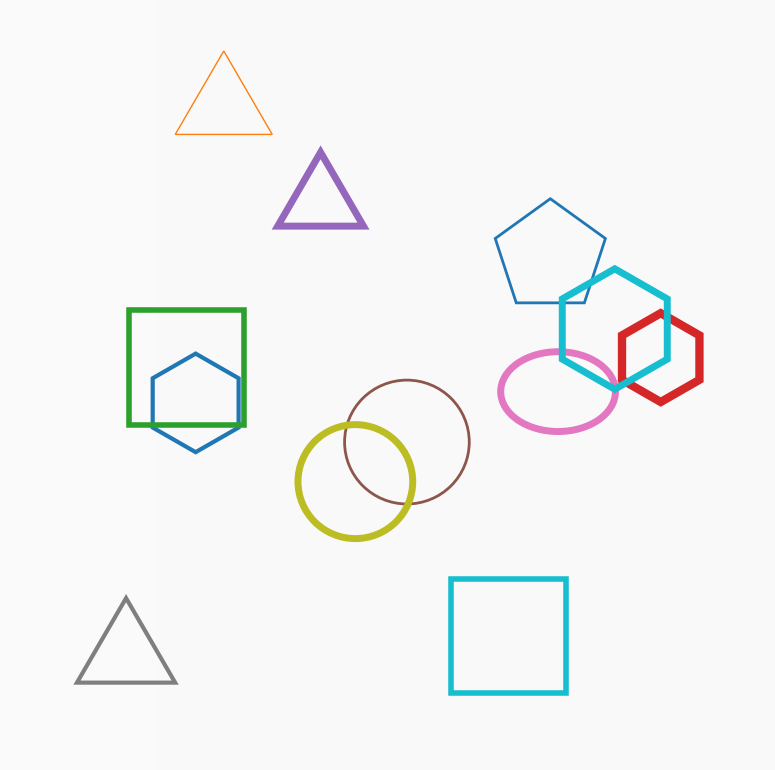[{"shape": "hexagon", "thickness": 1.5, "radius": 0.32, "center": [0.252, 0.477]}, {"shape": "pentagon", "thickness": 1, "radius": 0.37, "center": [0.71, 0.667]}, {"shape": "triangle", "thickness": 0.5, "radius": 0.36, "center": [0.289, 0.862]}, {"shape": "square", "thickness": 2, "radius": 0.37, "center": [0.24, 0.523]}, {"shape": "hexagon", "thickness": 3, "radius": 0.29, "center": [0.853, 0.536]}, {"shape": "triangle", "thickness": 2.5, "radius": 0.32, "center": [0.414, 0.738]}, {"shape": "circle", "thickness": 1, "radius": 0.4, "center": [0.525, 0.426]}, {"shape": "oval", "thickness": 2.5, "radius": 0.37, "center": [0.72, 0.491]}, {"shape": "triangle", "thickness": 1.5, "radius": 0.37, "center": [0.163, 0.15]}, {"shape": "circle", "thickness": 2.5, "radius": 0.37, "center": [0.459, 0.375]}, {"shape": "square", "thickness": 2, "radius": 0.37, "center": [0.656, 0.174]}, {"shape": "hexagon", "thickness": 2.5, "radius": 0.39, "center": [0.793, 0.573]}]